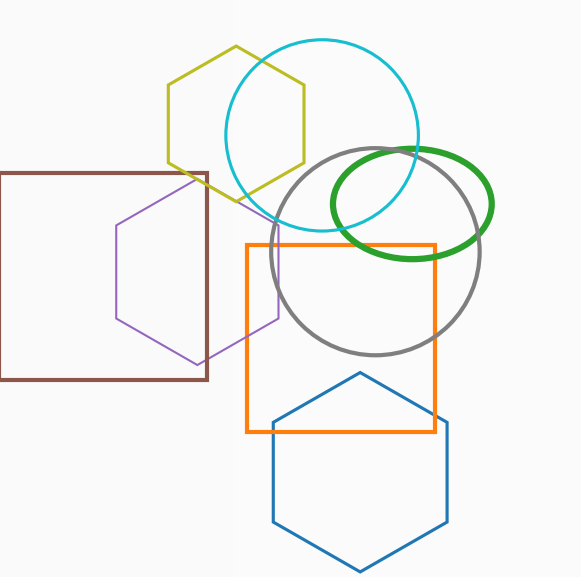[{"shape": "hexagon", "thickness": 1.5, "radius": 0.86, "center": [0.62, 0.181]}, {"shape": "square", "thickness": 2, "radius": 0.81, "center": [0.587, 0.413]}, {"shape": "oval", "thickness": 3, "radius": 0.68, "center": [0.709, 0.646]}, {"shape": "hexagon", "thickness": 1, "radius": 0.81, "center": [0.34, 0.528]}, {"shape": "square", "thickness": 2, "radius": 0.89, "center": [0.178, 0.52]}, {"shape": "circle", "thickness": 2, "radius": 0.9, "center": [0.646, 0.563]}, {"shape": "hexagon", "thickness": 1.5, "radius": 0.67, "center": [0.406, 0.785]}, {"shape": "circle", "thickness": 1.5, "radius": 0.83, "center": [0.554, 0.765]}]